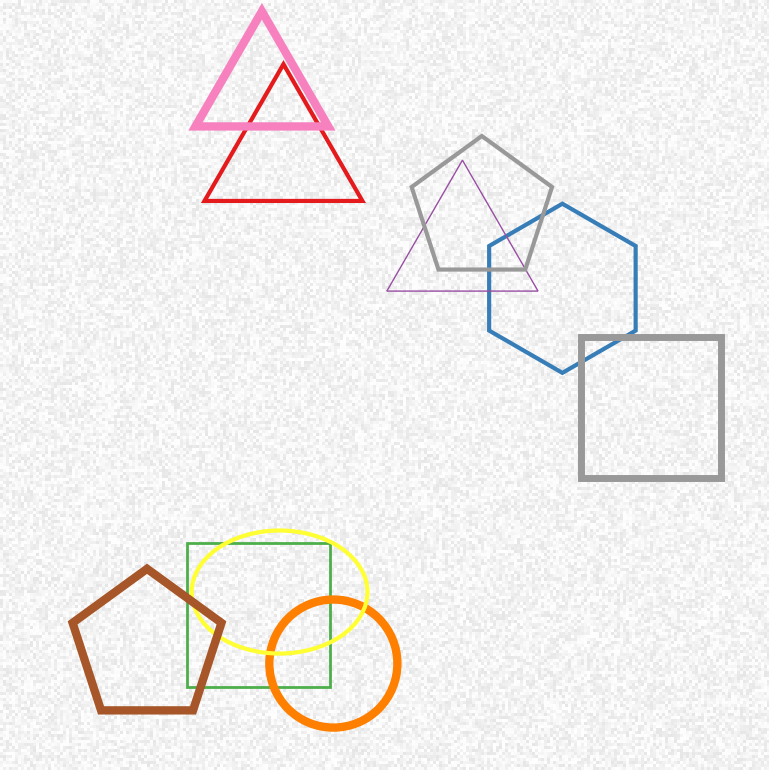[{"shape": "triangle", "thickness": 1.5, "radius": 0.59, "center": [0.368, 0.798]}, {"shape": "hexagon", "thickness": 1.5, "radius": 0.55, "center": [0.73, 0.626]}, {"shape": "square", "thickness": 1, "radius": 0.47, "center": [0.336, 0.201]}, {"shape": "triangle", "thickness": 0.5, "radius": 0.57, "center": [0.601, 0.679]}, {"shape": "circle", "thickness": 3, "radius": 0.42, "center": [0.433, 0.138]}, {"shape": "oval", "thickness": 1.5, "radius": 0.57, "center": [0.363, 0.231]}, {"shape": "pentagon", "thickness": 3, "radius": 0.51, "center": [0.191, 0.16]}, {"shape": "triangle", "thickness": 3, "radius": 0.5, "center": [0.34, 0.886]}, {"shape": "square", "thickness": 2.5, "radius": 0.46, "center": [0.846, 0.471]}, {"shape": "pentagon", "thickness": 1.5, "radius": 0.48, "center": [0.626, 0.727]}]